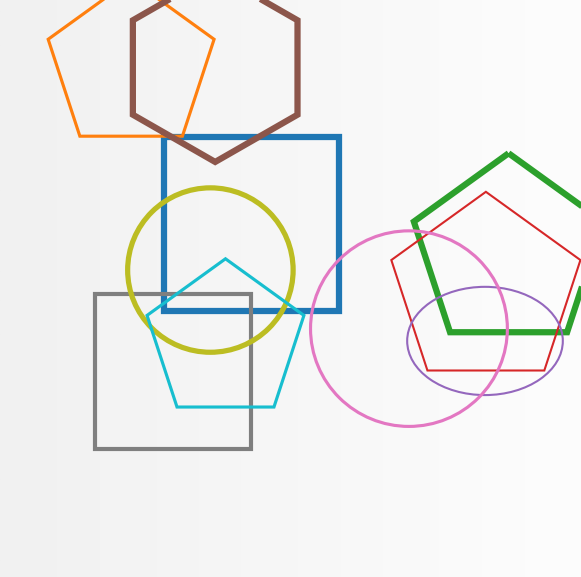[{"shape": "square", "thickness": 3, "radius": 0.75, "center": [0.433, 0.61]}, {"shape": "pentagon", "thickness": 1.5, "radius": 0.75, "center": [0.226, 0.885]}, {"shape": "pentagon", "thickness": 3, "radius": 0.86, "center": [0.875, 0.562]}, {"shape": "pentagon", "thickness": 1, "radius": 0.86, "center": [0.836, 0.496]}, {"shape": "oval", "thickness": 1, "radius": 0.67, "center": [0.834, 0.409]}, {"shape": "hexagon", "thickness": 3, "radius": 0.82, "center": [0.37, 0.882]}, {"shape": "circle", "thickness": 1.5, "radius": 0.85, "center": [0.704, 0.43]}, {"shape": "square", "thickness": 2, "radius": 0.67, "center": [0.297, 0.356]}, {"shape": "circle", "thickness": 2.5, "radius": 0.71, "center": [0.362, 0.532]}, {"shape": "pentagon", "thickness": 1.5, "radius": 0.71, "center": [0.388, 0.409]}]